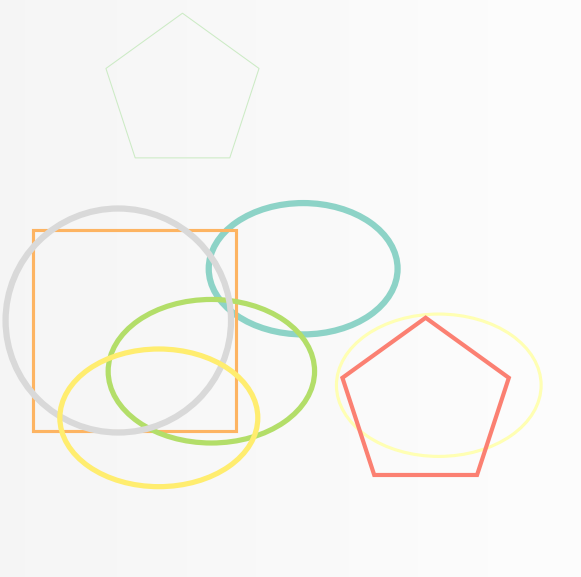[{"shape": "oval", "thickness": 3, "radius": 0.81, "center": [0.522, 0.534]}, {"shape": "oval", "thickness": 1.5, "radius": 0.88, "center": [0.755, 0.332]}, {"shape": "pentagon", "thickness": 2, "radius": 0.75, "center": [0.732, 0.298]}, {"shape": "square", "thickness": 1.5, "radius": 0.87, "center": [0.232, 0.427]}, {"shape": "oval", "thickness": 2.5, "radius": 0.89, "center": [0.364, 0.356]}, {"shape": "circle", "thickness": 3, "radius": 0.97, "center": [0.204, 0.444]}, {"shape": "pentagon", "thickness": 0.5, "radius": 0.69, "center": [0.314, 0.838]}, {"shape": "oval", "thickness": 2.5, "radius": 0.85, "center": [0.273, 0.276]}]